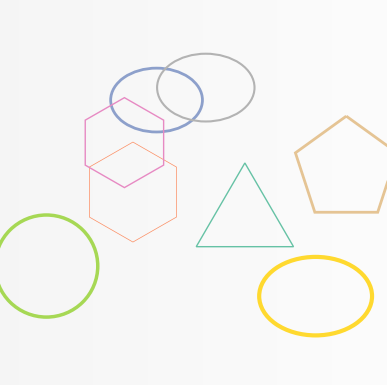[{"shape": "triangle", "thickness": 1, "radius": 0.72, "center": [0.632, 0.432]}, {"shape": "hexagon", "thickness": 0.5, "radius": 0.65, "center": [0.343, 0.501]}, {"shape": "oval", "thickness": 2, "radius": 0.59, "center": [0.404, 0.74]}, {"shape": "hexagon", "thickness": 1, "radius": 0.58, "center": [0.321, 0.63]}, {"shape": "circle", "thickness": 2.5, "radius": 0.66, "center": [0.12, 0.309]}, {"shape": "oval", "thickness": 3, "radius": 0.73, "center": [0.814, 0.231]}, {"shape": "pentagon", "thickness": 2, "radius": 0.69, "center": [0.894, 0.56]}, {"shape": "oval", "thickness": 1.5, "radius": 0.63, "center": [0.531, 0.772]}]